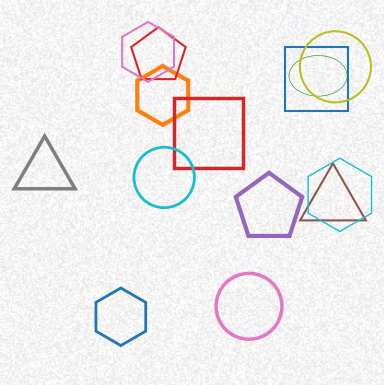[{"shape": "square", "thickness": 1.5, "radius": 0.41, "center": [0.822, 0.795]}, {"shape": "hexagon", "thickness": 2, "radius": 0.37, "center": [0.314, 0.177]}, {"shape": "hexagon", "thickness": 3, "radius": 0.38, "center": [0.423, 0.752]}, {"shape": "oval", "thickness": 0.5, "radius": 0.38, "center": [0.826, 0.803]}, {"shape": "square", "thickness": 2.5, "radius": 0.45, "center": [0.541, 0.655]}, {"shape": "pentagon", "thickness": 1.5, "radius": 0.37, "center": [0.412, 0.855]}, {"shape": "pentagon", "thickness": 3, "radius": 0.45, "center": [0.699, 0.461]}, {"shape": "triangle", "thickness": 1.5, "radius": 0.49, "center": [0.865, 0.477]}, {"shape": "circle", "thickness": 2.5, "radius": 0.43, "center": [0.647, 0.204]}, {"shape": "hexagon", "thickness": 1.5, "radius": 0.39, "center": [0.385, 0.865]}, {"shape": "triangle", "thickness": 2.5, "radius": 0.46, "center": [0.116, 0.555]}, {"shape": "circle", "thickness": 1.5, "radius": 0.46, "center": [0.871, 0.826]}, {"shape": "circle", "thickness": 2, "radius": 0.39, "center": [0.426, 0.539]}, {"shape": "hexagon", "thickness": 1, "radius": 0.48, "center": [0.883, 0.494]}]